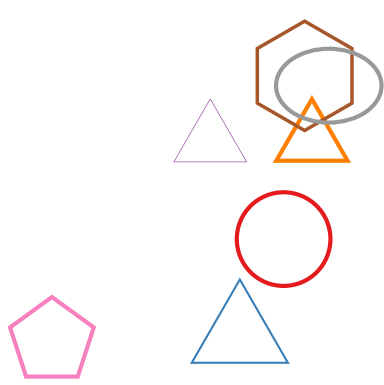[{"shape": "circle", "thickness": 3, "radius": 0.61, "center": [0.737, 0.379]}, {"shape": "triangle", "thickness": 1.5, "radius": 0.72, "center": [0.623, 0.13]}, {"shape": "triangle", "thickness": 0.5, "radius": 0.55, "center": [0.546, 0.634]}, {"shape": "triangle", "thickness": 3, "radius": 0.53, "center": [0.81, 0.636]}, {"shape": "hexagon", "thickness": 2.5, "radius": 0.71, "center": [0.791, 0.803]}, {"shape": "pentagon", "thickness": 3, "radius": 0.57, "center": [0.135, 0.114]}, {"shape": "oval", "thickness": 3, "radius": 0.68, "center": [0.854, 0.778]}]